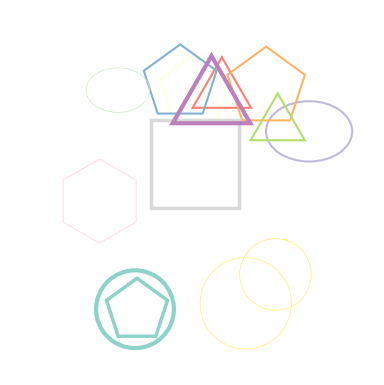[{"shape": "circle", "thickness": 3, "radius": 0.51, "center": [0.351, 0.197]}, {"shape": "pentagon", "thickness": 2.5, "radius": 0.42, "center": [0.356, 0.194]}, {"shape": "pentagon", "thickness": 0.5, "radius": 0.48, "center": [0.508, 0.765]}, {"shape": "oval", "thickness": 1.5, "radius": 0.56, "center": [0.803, 0.659]}, {"shape": "triangle", "thickness": 1.5, "radius": 0.44, "center": [0.576, 0.764]}, {"shape": "pentagon", "thickness": 1.5, "radius": 0.5, "center": [0.468, 0.785]}, {"shape": "pentagon", "thickness": 1.5, "radius": 0.53, "center": [0.691, 0.773]}, {"shape": "triangle", "thickness": 1.5, "radius": 0.41, "center": [0.721, 0.676]}, {"shape": "hexagon", "thickness": 0.5, "radius": 0.55, "center": [0.259, 0.478]}, {"shape": "square", "thickness": 2.5, "radius": 0.57, "center": [0.506, 0.574]}, {"shape": "triangle", "thickness": 3, "radius": 0.58, "center": [0.549, 0.738]}, {"shape": "oval", "thickness": 0.5, "radius": 0.41, "center": [0.306, 0.766]}, {"shape": "circle", "thickness": 0.5, "radius": 0.59, "center": [0.638, 0.212]}, {"shape": "circle", "thickness": 0.5, "radius": 0.46, "center": [0.716, 0.287]}]